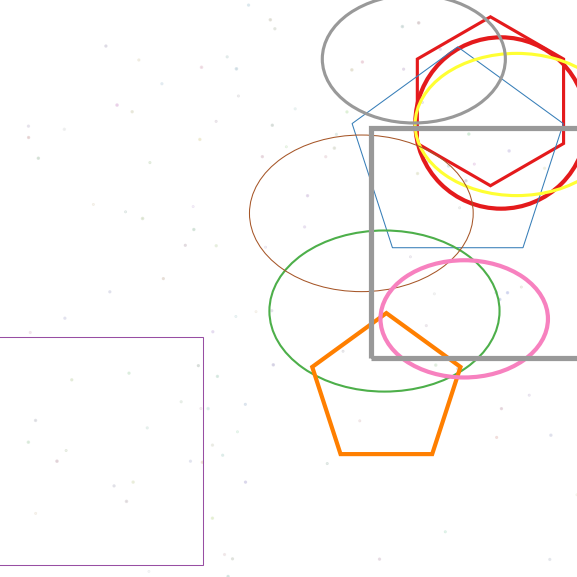[{"shape": "circle", "thickness": 2, "radius": 0.74, "center": [0.868, 0.786]}, {"shape": "hexagon", "thickness": 1.5, "radius": 0.73, "center": [0.849, 0.824]}, {"shape": "pentagon", "thickness": 0.5, "radius": 0.96, "center": [0.793, 0.726]}, {"shape": "oval", "thickness": 1, "radius": 1.0, "center": [0.666, 0.461]}, {"shape": "square", "thickness": 0.5, "radius": 0.99, "center": [0.155, 0.218]}, {"shape": "pentagon", "thickness": 2, "radius": 0.67, "center": [0.669, 0.322]}, {"shape": "oval", "thickness": 1.5, "radius": 0.88, "center": [0.895, 0.784]}, {"shape": "oval", "thickness": 0.5, "radius": 0.97, "center": [0.626, 0.63]}, {"shape": "oval", "thickness": 2, "radius": 0.73, "center": [0.804, 0.447]}, {"shape": "square", "thickness": 2.5, "radius": 0.99, "center": [0.841, 0.578]}, {"shape": "oval", "thickness": 1.5, "radius": 0.79, "center": [0.717, 0.897]}]